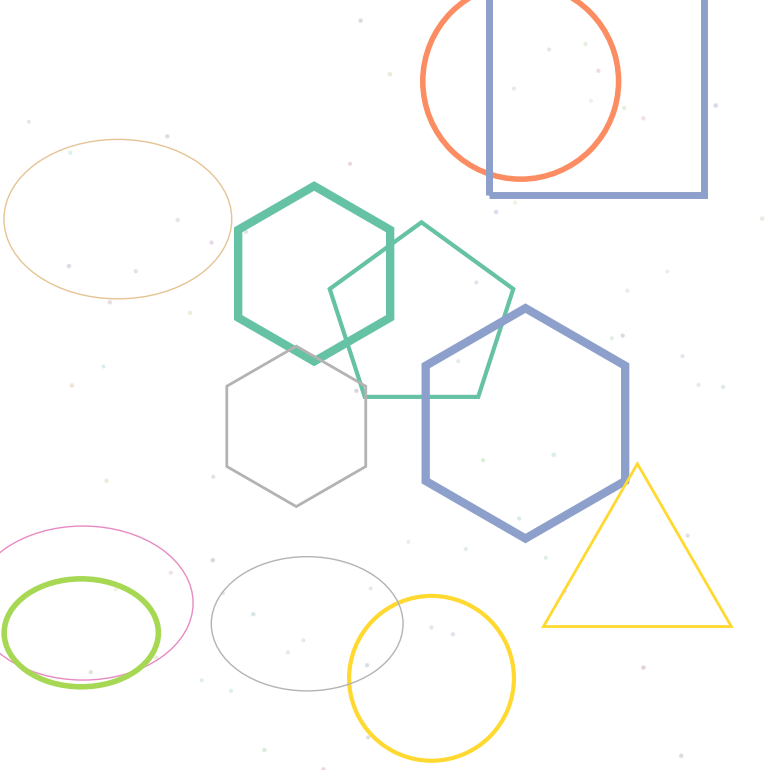[{"shape": "pentagon", "thickness": 1.5, "radius": 0.63, "center": [0.547, 0.586]}, {"shape": "hexagon", "thickness": 3, "radius": 0.57, "center": [0.408, 0.645]}, {"shape": "circle", "thickness": 2, "radius": 0.64, "center": [0.676, 0.894]}, {"shape": "hexagon", "thickness": 3, "radius": 0.75, "center": [0.682, 0.45]}, {"shape": "square", "thickness": 2.5, "radius": 0.7, "center": [0.774, 0.886]}, {"shape": "oval", "thickness": 0.5, "radius": 0.71, "center": [0.108, 0.217]}, {"shape": "oval", "thickness": 2, "radius": 0.5, "center": [0.106, 0.178]}, {"shape": "circle", "thickness": 1.5, "radius": 0.54, "center": [0.56, 0.119]}, {"shape": "triangle", "thickness": 1, "radius": 0.7, "center": [0.828, 0.257]}, {"shape": "oval", "thickness": 0.5, "radius": 0.74, "center": [0.153, 0.715]}, {"shape": "hexagon", "thickness": 1, "radius": 0.52, "center": [0.385, 0.446]}, {"shape": "oval", "thickness": 0.5, "radius": 0.62, "center": [0.399, 0.19]}]